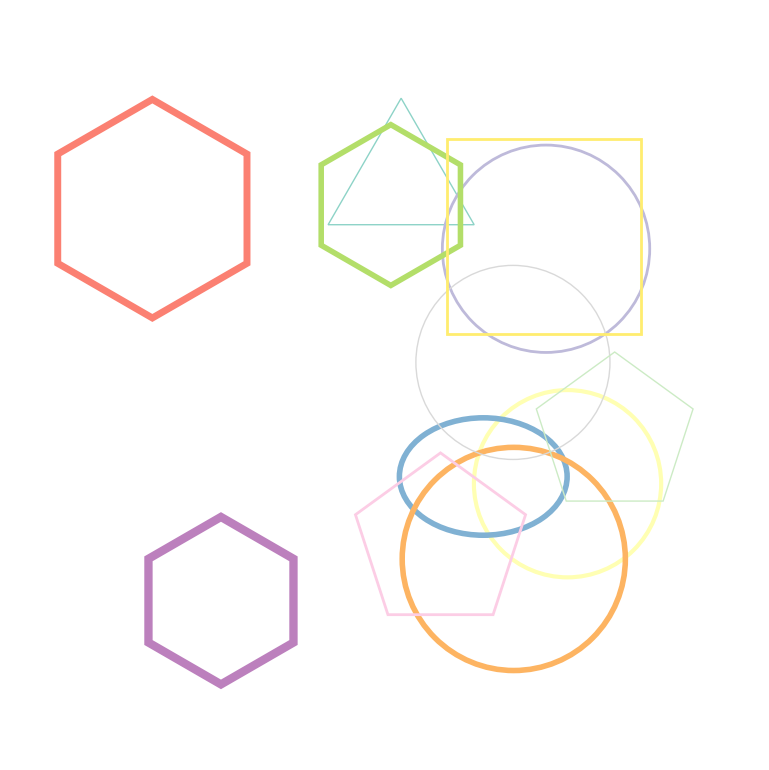[{"shape": "triangle", "thickness": 0.5, "radius": 0.55, "center": [0.521, 0.763]}, {"shape": "circle", "thickness": 1.5, "radius": 0.61, "center": [0.737, 0.372]}, {"shape": "circle", "thickness": 1, "radius": 0.67, "center": [0.709, 0.677]}, {"shape": "hexagon", "thickness": 2.5, "radius": 0.71, "center": [0.198, 0.729]}, {"shape": "oval", "thickness": 2, "radius": 0.54, "center": [0.628, 0.381]}, {"shape": "circle", "thickness": 2, "radius": 0.72, "center": [0.667, 0.274]}, {"shape": "hexagon", "thickness": 2, "radius": 0.52, "center": [0.508, 0.734]}, {"shape": "pentagon", "thickness": 1, "radius": 0.58, "center": [0.572, 0.296]}, {"shape": "circle", "thickness": 0.5, "radius": 0.63, "center": [0.666, 0.529]}, {"shape": "hexagon", "thickness": 3, "radius": 0.54, "center": [0.287, 0.22]}, {"shape": "pentagon", "thickness": 0.5, "radius": 0.54, "center": [0.798, 0.436]}, {"shape": "square", "thickness": 1, "radius": 0.63, "center": [0.707, 0.693]}]